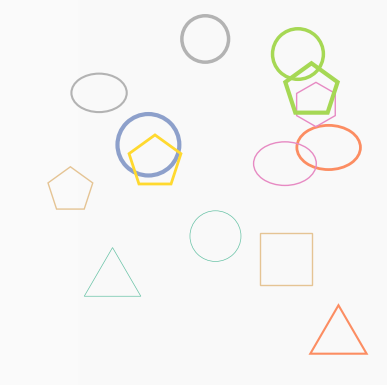[{"shape": "triangle", "thickness": 0.5, "radius": 0.42, "center": [0.29, 0.273]}, {"shape": "circle", "thickness": 0.5, "radius": 0.33, "center": [0.556, 0.387]}, {"shape": "triangle", "thickness": 1.5, "radius": 0.42, "center": [0.873, 0.123]}, {"shape": "oval", "thickness": 2, "radius": 0.41, "center": [0.848, 0.617]}, {"shape": "circle", "thickness": 3, "radius": 0.4, "center": [0.383, 0.624]}, {"shape": "hexagon", "thickness": 1, "radius": 0.29, "center": [0.815, 0.729]}, {"shape": "oval", "thickness": 1, "radius": 0.4, "center": [0.735, 0.575]}, {"shape": "circle", "thickness": 2.5, "radius": 0.33, "center": [0.769, 0.86]}, {"shape": "pentagon", "thickness": 3, "radius": 0.35, "center": [0.804, 0.765]}, {"shape": "pentagon", "thickness": 2, "radius": 0.35, "center": [0.4, 0.579]}, {"shape": "square", "thickness": 1, "radius": 0.33, "center": [0.738, 0.328]}, {"shape": "pentagon", "thickness": 1, "radius": 0.3, "center": [0.182, 0.506]}, {"shape": "circle", "thickness": 2.5, "radius": 0.3, "center": [0.53, 0.899]}, {"shape": "oval", "thickness": 1.5, "radius": 0.36, "center": [0.256, 0.759]}]